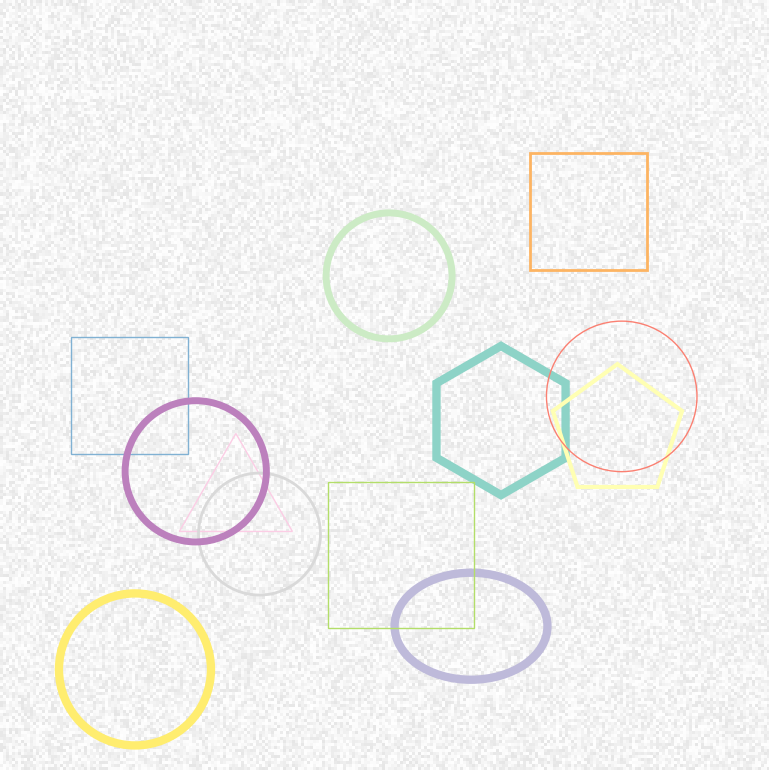[{"shape": "hexagon", "thickness": 3, "radius": 0.48, "center": [0.651, 0.454]}, {"shape": "pentagon", "thickness": 1.5, "radius": 0.44, "center": [0.802, 0.439]}, {"shape": "oval", "thickness": 3, "radius": 0.5, "center": [0.612, 0.187]}, {"shape": "circle", "thickness": 0.5, "radius": 0.49, "center": [0.807, 0.485]}, {"shape": "square", "thickness": 0.5, "radius": 0.38, "center": [0.168, 0.487]}, {"shape": "square", "thickness": 1, "radius": 0.38, "center": [0.764, 0.726]}, {"shape": "square", "thickness": 0.5, "radius": 0.47, "center": [0.521, 0.279]}, {"shape": "triangle", "thickness": 0.5, "radius": 0.42, "center": [0.306, 0.352]}, {"shape": "circle", "thickness": 1, "radius": 0.4, "center": [0.337, 0.306]}, {"shape": "circle", "thickness": 2.5, "radius": 0.46, "center": [0.254, 0.388]}, {"shape": "circle", "thickness": 2.5, "radius": 0.41, "center": [0.505, 0.642]}, {"shape": "circle", "thickness": 3, "radius": 0.49, "center": [0.175, 0.131]}]